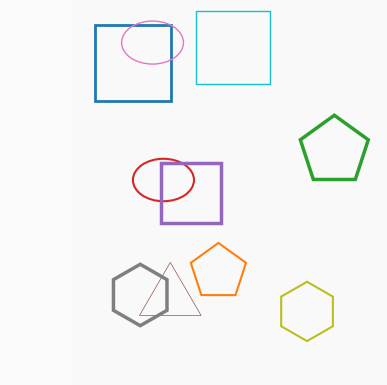[{"shape": "square", "thickness": 2, "radius": 0.49, "center": [0.344, 0.837]}, {"shape": "pentagon", "thickness": 1.5, "radius": 0.37, "center": [0.564, 0.294]}, {"shape": "pentagon", "thickness": 2.5, "radius": 0.46, "center": [0.863, 0.608]}, {"shape": "oval", "thickness": 1.5, "radius": 0.39, "center": [0.422, 0.532]}, {"shape": "square", "thickness": 2.5, "radius": 0.39, "center": [0.493, 0.5]}, {"shape": "triangle", "thickness": 0.5, "radius": 0.46, "center": [0.439, 0.227]}, {"shape": "oval", "thickness": 1, "radius": 0.4, "center": [0.394, 0.889]}, {"shape": "hexagon", "thickness": 2.5, "radius": 0.4, "center": [0.362, 0.234]}, {"shape": "hexagon", "thickness": 1.5, "radius": 0.39, "center": [0.792, 0.191]}, {"shape": "square", "thickness": 1, "radius": 0.48, "center": [0.601, 0.877]}]